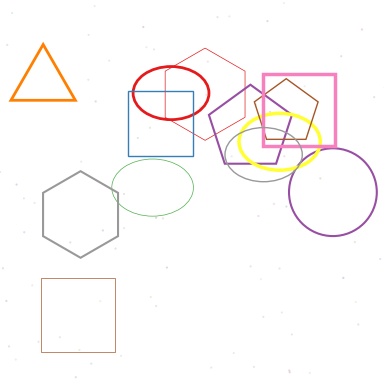[{"shape": "hexagon", "thickness": 0.5, "radius": 0.6, "center": [0.533, 0.755]}, {"shape": "oval", "thickness": 2, "radius": 0.49, "center": [0.444, 0.758]}, {"shape": "square", "thickness": 1, "radius": 0.42, "center": [0.417, 0.679]}, {"shape": "oval", "thickness": 0.5, "radius": 0.53, "center": [0.396, 0.513]}, {"shape": "circle", "thickness": 1.5, "radius": 0.57, "center": [0.865, 0.501]}, {"shape": "pentagon", "thickness": 1.5, "radius": 0.57, "center": [0.65, 0.667]}, {"shape": "triangle", "thickness": 2, "radius": 0.48, "center": [0.112, 0.788]}, {"shape": "oval", "thickness": 2.5, "radius": 0.53, "center": [0.726, 0.632]}, {"shape": "square", "thickness": 0.5, "radius": 0.48, "center": [0.203, 0.181]}, {"shape": "pentagon", "thickness": 1, "radius": 0.44, "center": [0.743, 0.709]}, {"shape": "square", "thickness": 2.5, "radius": 0.46, "center": [0.776, 0.715]}, {"shape": "oval", "thickness": 1, "radius": 0.5, "center": [0.685, 0.598]}, {"shape": "hexagon", "thickness": 1.5, "radius": 0.56, "center": [0.209, 0.443]}]